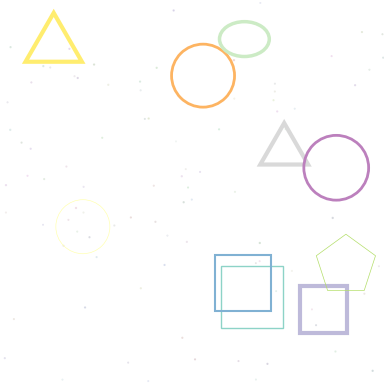[{"shape": "square", "thickness": 1, "radius": 0.4, "center": [0.654, 0.229]}, {"shape": "circle", "thickness": 0.5, "radius": 0.35, "center": [0.215, 0.411]}, {"shape": "square", "thickness": 3, "radius": 0.31, "center": [0.841, 0.197]}, {"shape": "square", "thickness": 1.5, "radius": 0.37, "center": [0.631, 0.265]}, {"shape": "circle", "thickness": 2, "radius": 0.41, "center": [0.527, 0.804]}, {"shape": "pentagon", "thickness": 0.5, "radius": 0.4, "center": [0.898, 0.311]}, {"shape": "triangle", "thickness": 3, "radius": 0.36, "center": [0.738, 0.609]}, {"shape": "circle", "thickness": 2, "radius": 0.42, "center": [0.873, 0.564]}, {"shape": "oval", "thickness": 2.5, "radius": 0.32, "center": [0.635, 0.898]}, {"shape": "triangle", "thickness": 3, "radius": 0.42, "center": [0.139, 0.882]}]